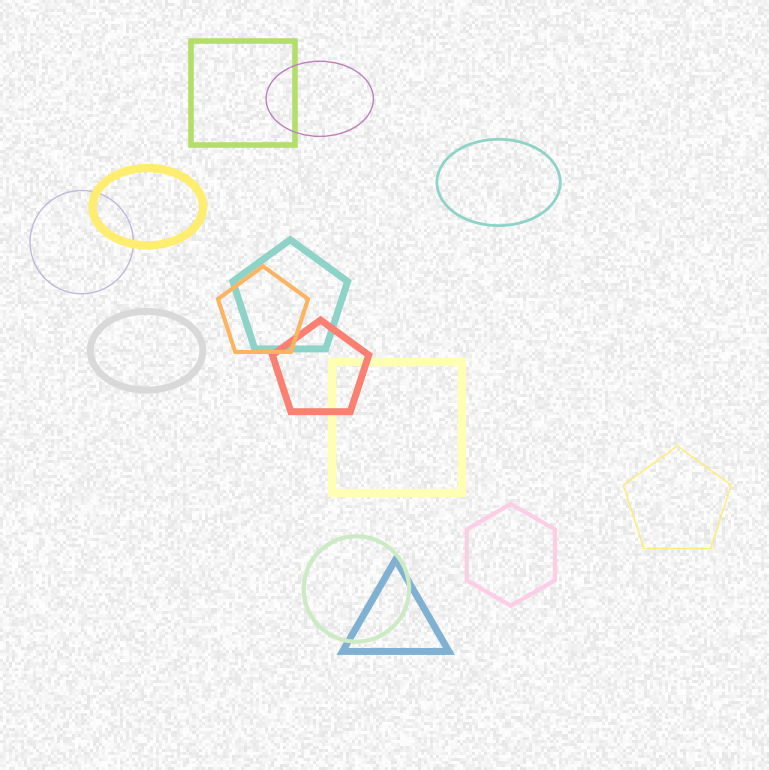[{"shape": "oval", "thickness": 1, "radius": 0.4, "center": [0.648, 0.763]}, {"shape": "pentagon", "thickness": 2.5, "radius": 0.39, "center": [0.377, 0.61]}, {"shape": "square", "thickness": 3, "radius": 0.42, "center": [0.516, 0.445]}, {"shape": "circle", "thickness": 0.5, "radius": 0.34, "center": [0.106, 0.686]}, {"shape": "pentagon", "thickness": 2.5, "radius": 0.33, "center": [0.416, 0.519]}, {"shape": "triangle", "thickness": 2.5, "radius": 0.4, "center": [0.514, 0.194]}, {"shape": "pentagon", "thickness": 1.5, "radius": 0.31, "center": [0.342, 0.593]}, {"shape": "square", "thickness": 2, "radius": 0.34, "center": [0.315, 0.879]}, {"shape": "hexagon", "thickness": 1.5, "radius": 0.33, "center": [0.663, 0.279]}, {"shape": "oval", "thickness": 2.5, "radius": 0.37, "center": [0.19, 0.544]}, {"shape": "oval", "thickness": 0.5, "radius": 0.35, "center": [0.415, 0.872]}, {"shape": "circle", "thickness": 1.5, "radius": 0.34, "center": [0.463, 0.235]}, {"shape": "pentagon", "thickness": 0.5, "radius": 0.37, "center": [0.88, 0.347]}, {"shape": "oval", "thickness": 3, "radius": 0.36, "center": [0.192, 0.732]}]